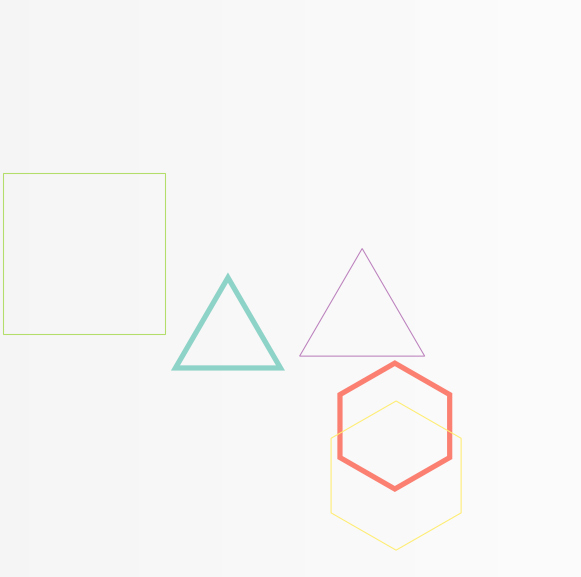[{"shape": "triangle", "thickness": 2.5, "radius": 0.52, "center": [0.392, 0.414]}, {"shape": "hexagon", "thickness": 2.5, "radius": 0.54, "center": [0.679, 0.261]}, {"shape": "square", "thickness": 0.5, "radius": 0.7, "center": [0.145, 0.56]}, {"shape": "triangle", "thickness": 0.5, "radius": 0.62, "center": [0.623, 0.445]}, {"shape": "hexagon", "thickness": 0.5, "radius": 0.65, "center": [0.681, 0.176]}]